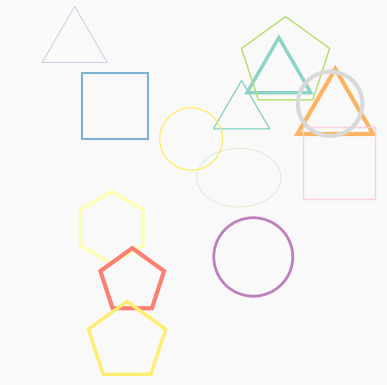[{"shape": "triangle", "thickness": 2.5, "radius": 0.48, "center": [0.72, 0.807]}, {"shape": "triangle", "thickness": 1, "radius": 0.42, "center": [0.623, 0.707]}, {"shape": "hexagon", "thickness": 2.5, "radius": 0.47, "center": [0.288, 0.409]}, {"shape": "triangle", "thickness": 0.5, "radius": 0.49, "center": [0.193, 0.886]}, {"shape": "pentagon", "thickness": 3, "radius": 0.43, "center": [0.341, 0.269]}, {"shape": "square", "thickness": 1.5, "radius": 0.43, "center": [0.297, 0.726]}, {"shape": "triangle", "thickness": 3, "radius": 0.56, "center": [0.865, 0.708]}, {"shape": "pentagon", "thickness": 1, "radius": 0.6, "center": [0.737, 0.837]}, {"shape": "square", "thickness": 1, "radius": 0.46, "center": [0.876, 0.577]}, {"shape": "circle", "thickness": 3, "radius": 0.42, "center": [0.852, 0.73]}, {"shape": "circle", "thickness": 2, "radius": 0.51, "center": [0.654, 0.333]}, {"shape": "oval", "thickness": 0.5, "radius": 0.54, "center": [0.617, 0.539]}, {"shape": "circle", "thickness": 1, "radius": 0.41, "center": [0.493, 0.639]}, {"shape": "pentagon", "thickness": 2.5, "radius": 0.52, "center": [0.328, 0.112]}]